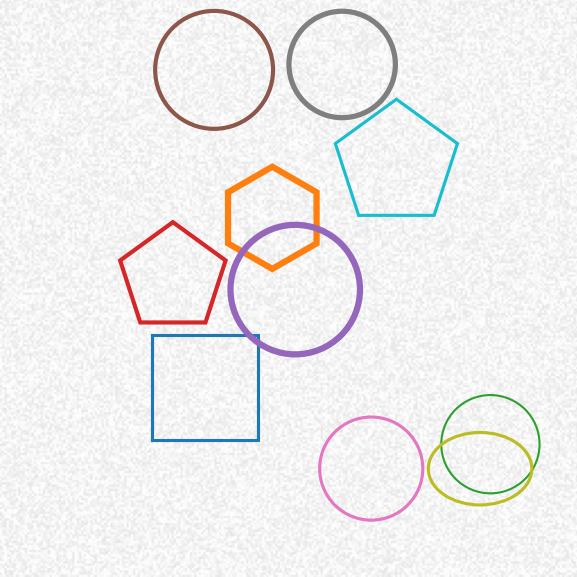[{"shape": "square", "thickness": 1.5, "radius": 0.46, "center": [0.355, 0.329]}, {"shape": "hexagon", "thickness": 3, "radius": 0.44, "center": [0.472, 0.622]}, {"shape": "circle", "thickness": 1, "radius": 0.43, "center": [0.849, 0.23]}, {"shape": "pentagon", "thickness": 2, "radius": 0.48, "center": [0.299, 0.518]}, {"shape": "circle", "thickness": 3, "radius": 0.56, "center": [0.511, 0.498]}, {"shape": "circle", "thickness": 2, "radius": 0.51, "center": [0.371, 0.878]}, {"shape": "circle", "thickness": 1.5, "radius": 0.45, "center": [0.643, 0.188]}, {"shape": "circle", "thickness": 2.5, "radius": 0.46, "center": [0.592, 0.888]}, {"shape": "oval", "thickness": 1.5, "radius": 0.45, "center": [0.831, 0.188]}, {"shape": "pentagon", "thickness": 1.5, "radius": 0.56, "center": [0.686, 0.716]}]